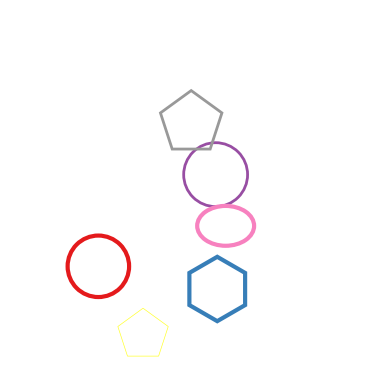[{"shape": "circle", "thickness": 3, "radius": 0.4, "center": [0.255, 0.308]}, {"shape": "hexagon", "thickness": 3, "radius": 0.42, "center": [0.564, 0.249]}, {"shape": "circle", "thickness": 2, "radius": 0.41, "center": [0.56, 0.546]}, {"shape": "pentagon", "thickness": 0.5, "radius": 0.34, "center": [0.372, 0.131]}, {"shape": "oval", "thickness": 3, "radius": 0.37, "center": [0.586, 0.413]}, {"shape": "pentagon", "thickness": 2, "radius": 0.42, "center": [0.497, 0.681]}]